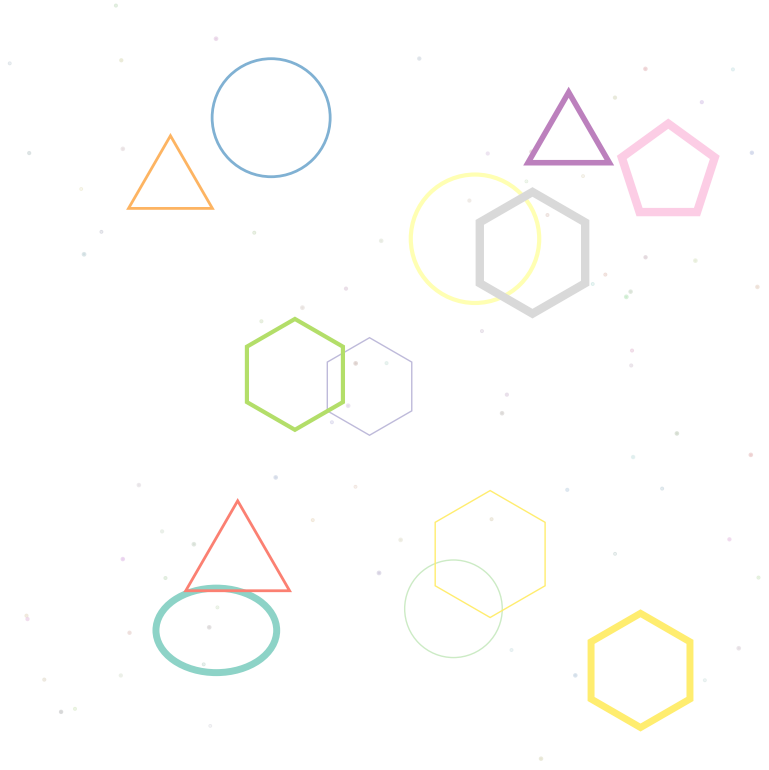[{"shape": "oval", "thickness": 2.5, "radius": 0.39, "center": [0.281, 0.181]}, {"shape": "circle", "thickness": 1.5, "radius": 0.42, "center": [0.617, 0.69]}, {"shape": "hexagon", "thickness": 0.5, "radius": 0.32, "center": [0.48, 0.498]}, {"shape": "triangle", "thickness": 1, "radius": 0.39, "center": [0.309, 0.272]}, {"shape": "circle", "thickness": 1, "radius": 0.38, "center": [0.352, 0.847]}, {"shape": "triangle", "thickness": 1, "radius": 0.31, "center": [0.221, 0.761]}, {"shape": "hexagon", "thickness": 1.5, "radius": 0.36, "center": [0.383, 0.514]}, {"shape": "pentagon", "thickness": 3, "radius": 0.32, "center": [0.868, 0.776]}, {"shape": "hexagon", "thickness": 3, "radius": 0.4, "center": [0.692, 0.672]}, {"shape": "triangle", "thickness": 2, "radius": 0.3, "center": [0.739, 0.819]}, {"shape": "circle", "thickness": 0.5, "radius": 0.32, "center": [0.589, 0.209]}, {"shape": "hexagon", "thickness": 2.5, "radius": 0.37, "center": [0.832, 0.129]}, {"shape": "hexagon", "thickness": 0.5, "radius": 0.41, "center": [0.637, 0.28]}]